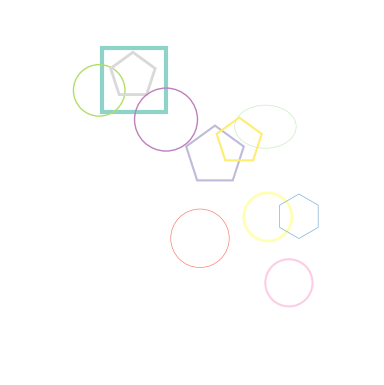[{"shape": "square", "thickness": 3, "radius": 0.42, "center": [0.347, 0.793]}, {"shape": "circle", "thickness": 2, "radius": 0.31, "center": [0.696, 0.437]}, {"shape": "pentagon", "thickness": 1.5, "radius": 0.39, "center": [0.558, 0.595]}, {"shape": "circle", "thickness": 0.5, "radius": 0.38, "center": [0.519, 0.381]}, {"shape": "hexagon", "thickness": 0.5, "radius": 0.29, "center": [0.776, 0.438]}, {"shape": "circle", "thickness": 1, "radius": 0.33, "center": [0.258, 0.765]}, {"shape": "circle", "thickness": 1.5, "radius": 0.31, "center": [0.75, 0.265]}, {"shape": "pentagon", "thickness": 2, "radius": 0.3, "center": [0.345, 0.804]}, {"shape": "circle", "thickness": 1, "radius": 0.41, "center": [0.431, 0.689]}, {"shape": "oval", "thickness": 0.5, "radius": 0.4, "center": [0.689, 0.671]}, {"shape": "pentagon", "thickness": 1.5, "radius": 0.31, "center": [0.621, 0.633]}]